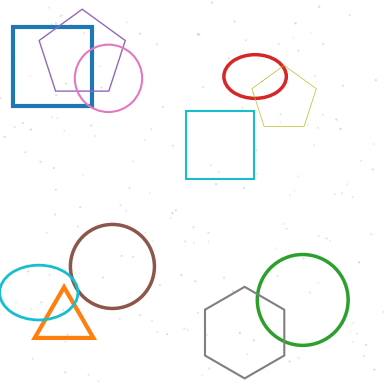[{"shape": "square", "thickness": 3, "radius": 0.51, "center": [0.137, 0.828]}, {"shape": "triangle", "thickness": 3, "radius": 0.44, "center": [0.166, 0.166]}, {"shape": "circle", "thickness": 2.5, "radius": 0.59, "center": [0.786, 0.221]}, {"shape": "oval", "thickness": 2.5, "radius": 0.41, "center": [0.663, 0.801]}, {"shape": "pentagon", "thickness": 1, "radius": 0.59, "center": [0.214, 0.858]}, {"shape": "circle", "thickness": 2.5, "radius": 0.55, "center": [0.292, 0.308]}, {"shape": "circle", "thickness": 1.5, "radius": 0.44, "center": [0.282, 0.797]}, {"shape": "hexagon", "thickness": 1.5, "radius": 0.59, "center": [0.635, 0.136]}, {"shape": "pentagon", "thickness": 0.5, "radius": 0.44, "center": [0.738, 0.742]}, {"shape": "oval", "thickness": 2, "radius": 0.51, "center": [0.101, 0.24]}, {"shape": "square", "thickness": 1.5, "radius": 0.44, "center": [0.572, 0.623]}]